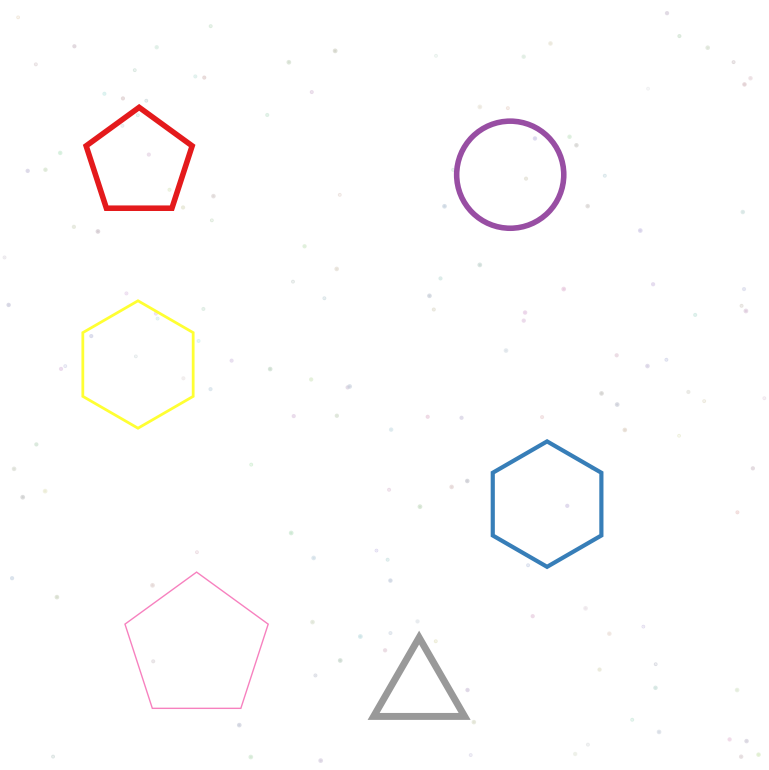[{"shape": "pentagon", "thickness": 2, "radius": 0.36, "center": [0.181, 0.788]}, {"shape": "hexagon", "thickness": 1.5, "radius": 0.41, "center": [0.71, 0.345]}, {"shape": "circle", "thickness": 2, "radius": 0.35, "center": [0.663, 0.773]}, {"shape": "hexagon", "thickness": 1, "radius": 0.41, "center": [0.179, 0.527]}, {"shape": "pentagon", "thickness": 0.5, "radius": 0.49, "center": [0.255, 0.159]}, {"shape": "triangle", "thickness": 2.5, "radius": 0.34, "center": [0.544, 0.104]}]